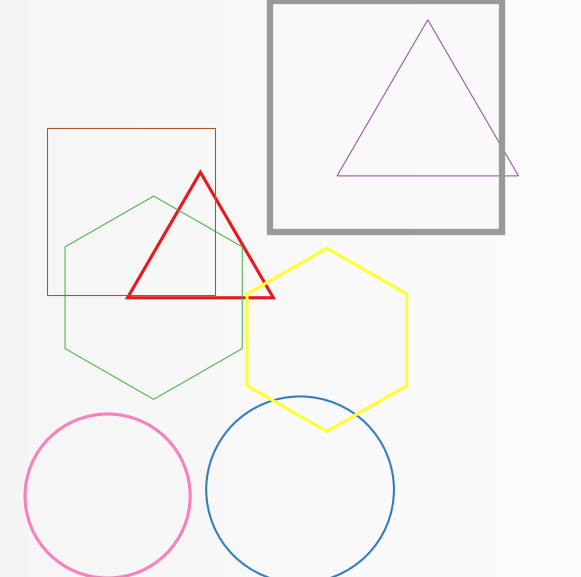[{"shape": "triangle", "thickness": 1.5, "radius": 0.72, "center": [0.345, 0.556]}, {"shape": "circle", "thickness": 1, "radius": 0.81, "center": [0.516, 0.151]}, {"shape": "hexagon", "thickness": 0.5, "radius": 0.88, "center": [0.264, 0.484]}, {"shape": "triangle", "thickness": 0.5, "radius": 0.9, "center": [0.736, 0.785]}, {"shape": "hexagon", "thickness": 1.5, "radius": 0.79, "center": [0.562, 0.411]}, {"shape": "square", "thickness": 0.5, "radius": 0.72, "center": [0.225, 0.632]}, {"shape": "circle", "thickness": 1.5, "radius": 0.71, "center": [0.185, 0.14]}, {"shape": "square", "thickness": 3, "radius": 1.0, "center": [0.664, 0.798]}]